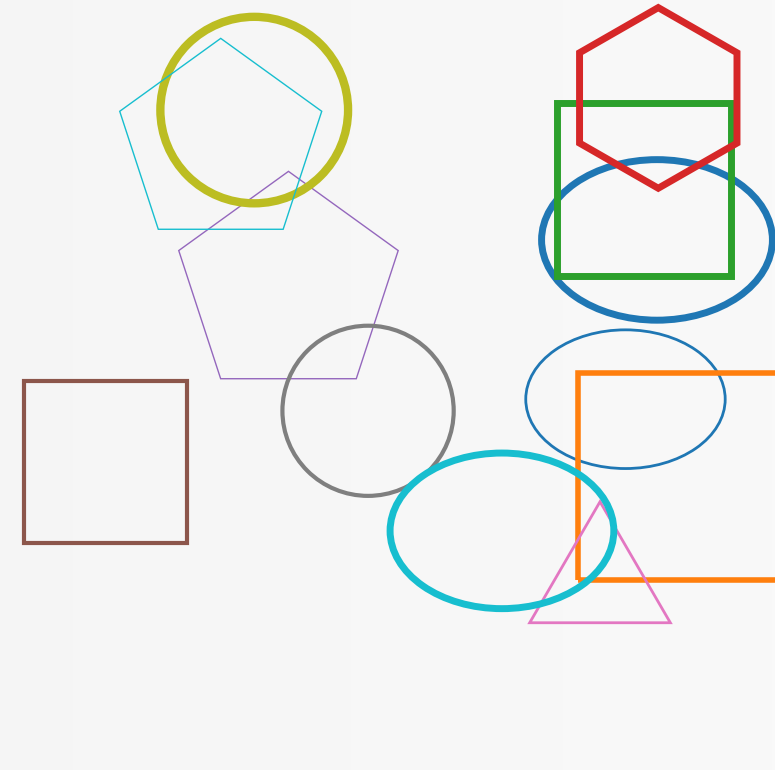[{"shape": "oval", "thickness": 2.5, "radius": 0.74, "center": [0.848, 0.688]}, {"shape": "oval", "thickness": 1, "radius": 0.64, "center": [0.807, 0.482]}, {"shape": "square", "thickness": 2, "radius": 0.67, "center": [0.881, 0.381]}, {"shape": "square", "thickness": 2.5, "radius": 0.56, "center": [0.83, 0.754]}, {"shape": "hexagon", "thickness": 2.5, "radius": 0.59, "center": [0.849, 0.873]}, {"shape": "pentagon", "thickness": 0.5, "radius": 0.74, "center": [0.372, 0.629]}, {"shape": "square", "thickness": 1.5, "radius": 0.52, "center": [0.136, 0.4]}, {"shape": "triangle", "thickness": 1, "radius": 0.52, "center": [0.774, 0.244]}, {"shape": "circle", "thickness": 1.5, "radius": 0.55, "center": [0.475, 0.467]}, {"shape": "circle", "thickness": 3, "radius": 0.61, "center": [0.328, 0.857]}, {"shape": "pentagon", "thickness": 0.5, "radius": 0.69, "center": [0.285, 0.813]}, {"shape": "oval", "thickness": 2.5, "radius": 0.72, "center": [0.648, 0.311]}]